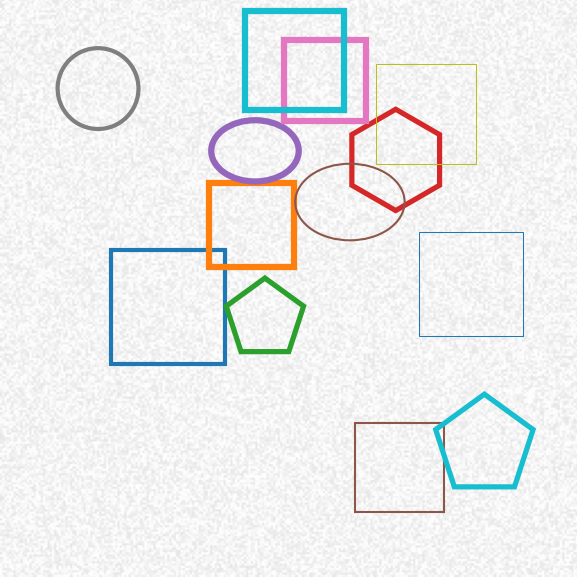[{"shape": "square", "thickness": 2, "radius": 0.49, "center": [0.291, 0.467]}, {"shape": "square", "thickness": 0.5, "radius": 0.45, "center": [0.816, 0.507]}, {"shape": "square", "thickness": 3, "radius": 0.36, "center": [0.436, 0.61]}, {"shape": "pentagon", "thickness": 2.5, "radius": 0.35, "center": [0.459, 0.447]}, {"shape": "hexagon", "thickness": 2.5, "radius": 0.44, "center": [0.685, 0.722]}, {"shape": "oval", "thickness": 3, "radius": 0.38, "center": [0.442, 0.738]}, {"shape": "square", "thickness": 1, "radius": 0.38, "center": [0.692, 0.19]}, {"shape": "oval", "thickness": 1, "radius": 0.47, "center": [0.606, 0.649]}, {"shape": "square", "thickness": 3, "radius": 0.35, "center": [0.563, 0.86]}, {"shape": "circle", "thickness": 2, "radius": 0.35, "center": [0.17, 0.846]}, {"shape": "square", "thickness": 0.5, "radius": 0.43, "center": [0.737, 0.801]}, {"shape": "pentagon", "thickness": 2.5, "radius": 0.44, "center": [0.839, 0.228]}, {"shape": "square", "thickness": 3, "radius": 0.43, "center": [0.51, 0.894]}]